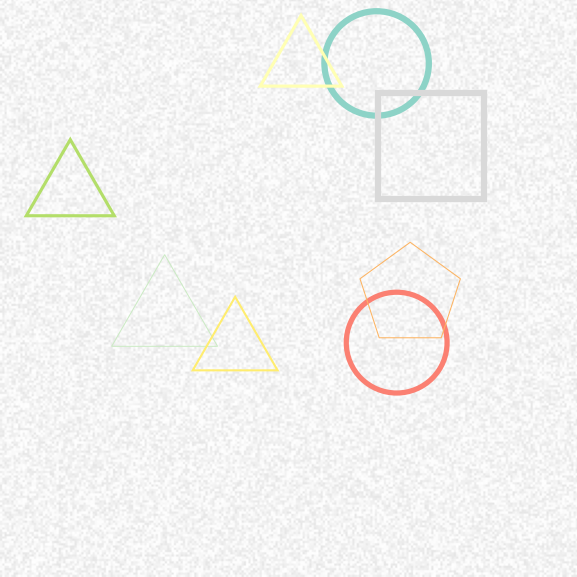[{"shape": "circle", "thickness": 3, "radius": 0.45, "center": [0.652, 0.889]}, {"shape": "triangle", "thickness": 1.5, "radius": 0.41, "center": [0.521, 0.891]}, {"shape": "circle", "thickness": 2.5, "radius": 0.44, "center": [0.687, 0.406]}, {"shape": "pentagon", "thickness": 0.5, "radius": 0.46, "center": [0.71, 0.488]}, {"shape": "triangle", "thickness": 1.5, "radius": 0.44, "center": [0.122, 0.67]}, {"shape": "square", "thickness": 3, "radius": 0.46, "center": [0.746, 0.747]}, {"shape": "triangle", "thickness": 0.5, "radius": 0.53, "center": [0.285, 0.452]}, {"shape": "triangle", "thickness": 1, "radius": 0.42, "center": [0.407, 0.4]}]